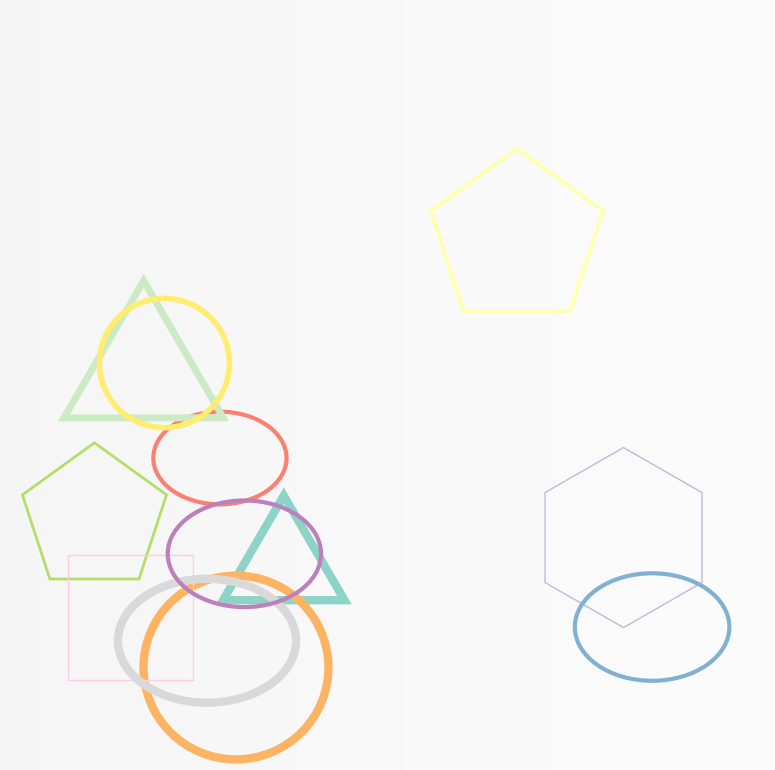[{"shape": "triangle", "thickness": 3, "radius": 0.45, "center": [0.366, 0.266]}, {"shape": "pentagon", "thickness": 1.5, "radius": 0.58, "center": [0.667, 0.69]}, {"shape": "hexagon", "thickness": 0.5, "radius": 0.58, "center": [0.805, 0.302]}, {"shape": "oval", "thickness": 1.5, "radius": 0.43, "center": [0.284, 0.405]}, {"shape": "oval", "thickness": 1.5, "radius": 0.5, "center": [0.841, 0.186]}, {"shape": "circle", "thickness": 3, "radius": 0.6, "center": [0.304, 0.133]}, {"shape": "pentagon", "thickness": 1, "radius": 0.49, "center": [0.122, 0.327]}, {"shape": "square", "thickness": 0.5, "radius": 0.4, "center": [0.168, 0.198]}, {"shape": "oval", "thickness": 3, "radius": 0.57, "center": [0.267, 0.168]}, {"shape": "oval", "thickness": 1.5, "radius": 0.49, "center": [0.315, 0.281]}, {"shape": "triangle", "thickness": 2.5, "radius": 0.59, "center": [0.185, 0.517]}, {"shape": "circle", "thickness": 2, "radius": 0.42, "center": [0.212, 0.529]}]